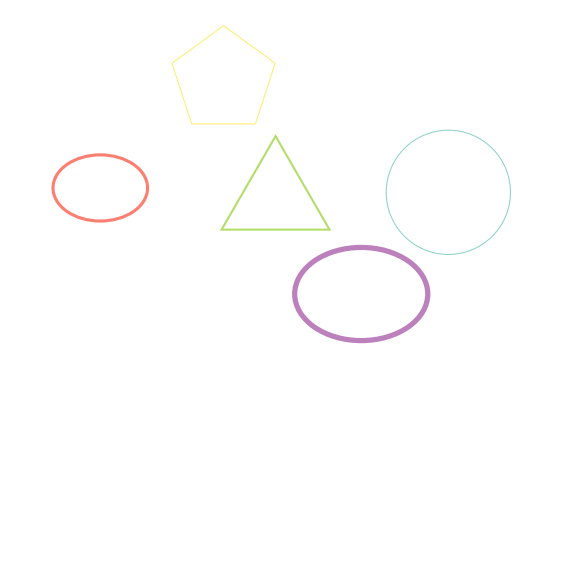[{"shape": "circle", "thickness": 0.5, "radius": 0.54, "center": [0.776, 0.666]}, {"shape": "oval", "thickness": 1.5, "radius": 0.41, "center": [0.174, 0.674]}, {"shape": "triangle", "thickness": 1, "radius": 0.54, "center": [0.477, 0.655]}, {"shape": "oval", "thickness": 2.5, "radius": 0.58, "center": [0.626, 0.49]}, {"shape": "pentagon", "thickness": 0.5, "radius": 0.47, "center": [0.387, 0.861]}]